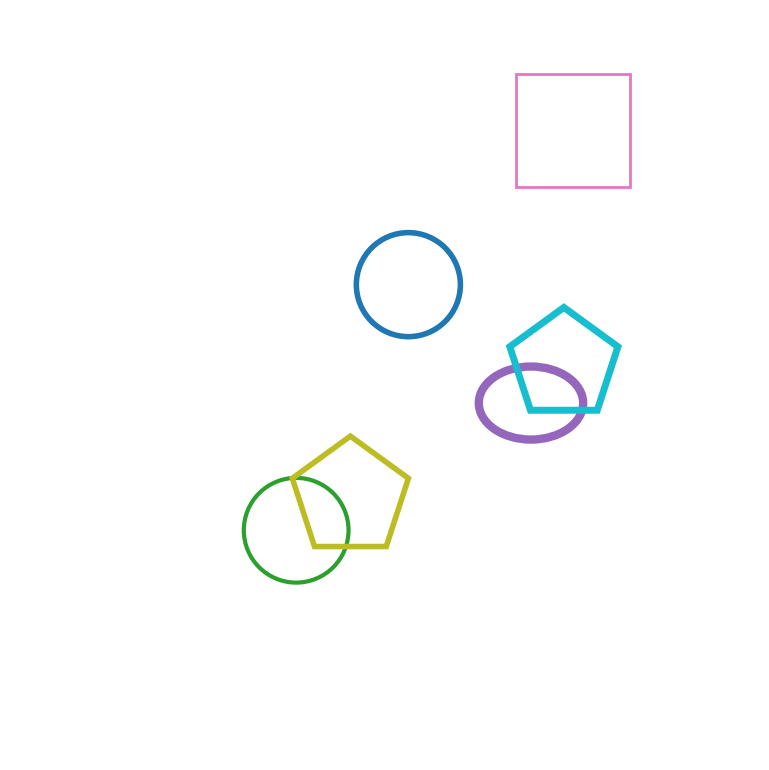[{"shape": "circle", "thickness": 2, "radius": 0.34, "center": [0.53, 0.63]}, {"shape": "circle", "thickness": 1.5, "radius": 0.34, "center": [0.385, 0.311]}, {"shape": "oval", "thickness": 3, "radius": 0.34, "center": [0.69, 0.477]}, {"shape": "square", "thickness": 1, "radius": 0.37, "center": [0.744, 0.831]}, {"shape": "pentagon", "thickness": 2, "radius": 0.4, "center": [0.455, 0.354]}, {"shape": "pentagon", "thickness": 2.5, "radius": 0.37, "center": [0.732, 0.527]}]